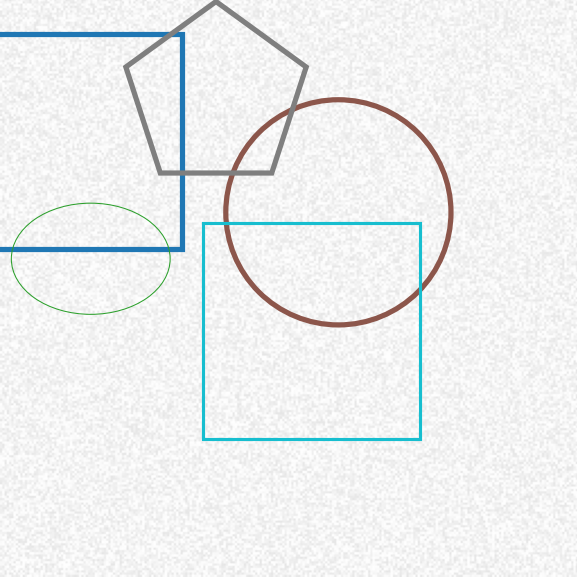[{"shape": "square", "thickness": 2.5, "radius": 0.93, "center": [0.129, 0.754]}, {"shape": "oval", "thickness": 0.5, "radius": 0.69, "center": [0.157, 0.551]}, {"shape": "circle", "thickness": 2.5, "radius": 0.97, "center": [0.586, 0.631]}, {"shape": "pentagon", "thickness": 2.5, "radius": 0.82, "center": [0.374, 0.832]}, {"shape": "square", "thickness": 1.5, "radius": 0.94, "center": [0.54, 0.426]}]